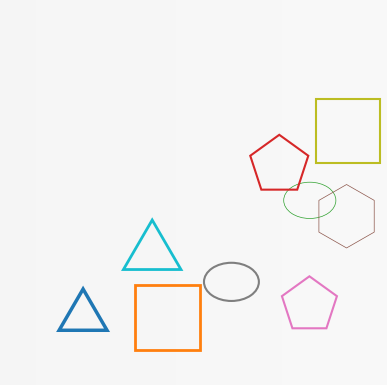[{"shape": "triangle", "thickness": 2.5, "radius": 0.36, "center": [0.214, 0.178]}, {"shape": "square", "thickness": 2, "radius": 0.42, "center": [0.432, 0.175]}, {"shape": "oval", "thickness": 0.5, "radius": 0.34, "center": [0.799, 0.48]}, {"shape": "pentagon", "thickness": 1.5, "radius": 0.39, "center": [0.721, 0.571]}, {"shape": "hexagon", "thickness": 0.5, "radius": 0.41, "center": [0.894, 0.438]}, {"shape": "pentagon", "thickness": 1.5, "radius": 0.37, "center": [0.799, 0.208]}, {"shape": "oval", "thickness": 1.5, "radius": 0.35, "center": [0.597, 0.268]}, {"shape": "square", "thickness": 1.5, "radius": 0.41, "center": [0.899, 0.66]}, {"shape": "triangle", "thickness": 2, "radius": 0.43, "center": [0.393, 0.343]}]